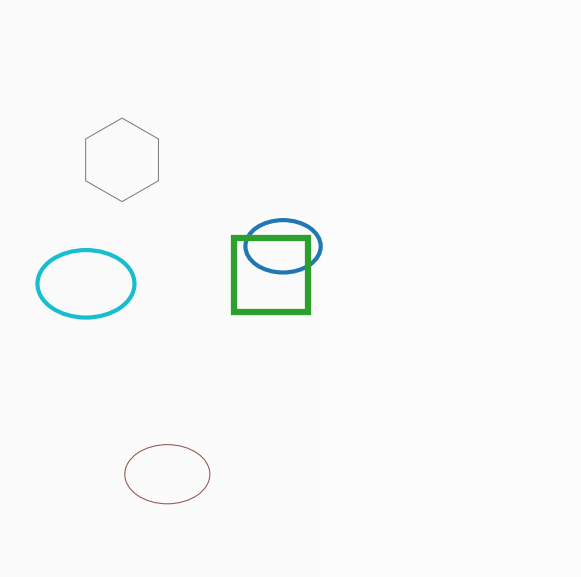[{"shape": "oval", "thickness": 2, "radius": 0.32, "center": [0.487, 0.573]}, {"shape": "square", "thickness": 3, "radius": 0.32, "center": [0.466, 0.523]}, {"shape": "oval", "thickness": 0.5, "radius": 0.37, "center": [0.288, 0.178]}, {"shape": "hexagon", "thickness": 0.5, "radius": 0.36, "center": [0.21, 0.722]}, {"shape": "oval", "thickness": 2, "radius": 0.42, "center": [0.148, 0.508]}]